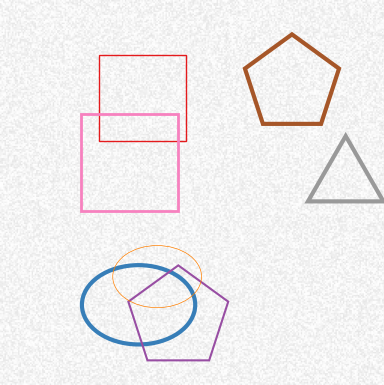[{"shape": "square", "thickness": 1, "radius": 0.56, "center": [0.37, 0.744]}, {"shape": "oval", "thickness": 3, "radius": 0.74, "center": [0.36, 0.208]}, {"shape": "pentagon", "thickness": 1.5, "radius": 0.68, "center": [0.463, 0.174]}, {"shape": "oval", "thickness": 0.5, "radius": 0.58, "center": [0.408, 0.282]}, {"shape": "pentagon", "thickness": 3, "radius": 0.64, "center": [0.758, 0.782]}, {"shape": "square", "thickness": 2, "radius": 0.63, "center": [0.337, 0.579]}, {"shape": "triangle", "thickness": 3, "radius": 0.57, "center": [0.898, 0.534]}]